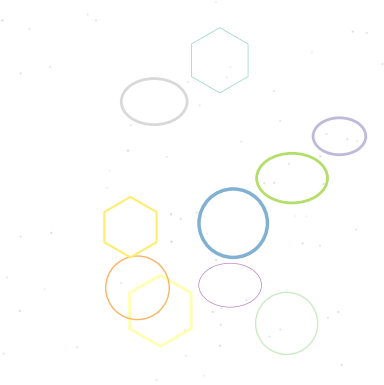[{"shape": "hexagon", "thickness": 0.5, "radius": 0.42, "center": [0.571, 0.843]}, {"shape": "hexagon", "thickness": 2, "radius": 0.46, "center": [0.417, 0.193]}, {"shape": "oval", "thickness": 2, "radius": 0.34, "center": [0.882, 0.646]}, {"shape": "circle", "thickness": 2.5, "radius": 0.44, "center": [0.606, 0.42]}, {"shape": "circle", "thickness": 1, "radius": 0.41, "center": [0.357, 0.252]}, {"shape": "oval", "thickness": 2, "radius": 0.46, "center": [0.759, 0.537]}, {"shape": "oval", "thickness": 2, "radius": 0.43, "center": [0.4, 0.736]}, {"shape": "oval", "thickness": 0.5, "radius": 0.41, "center": [0.598, 0.259]}, {"shape": "circle", "thickness": 1, "radius": 0.4, "center": [0.745, 0.16]}, {"shape": "hexagon", "thickness": 1.5, "radius": 0.39, "center": [0.339, 0.41]}]